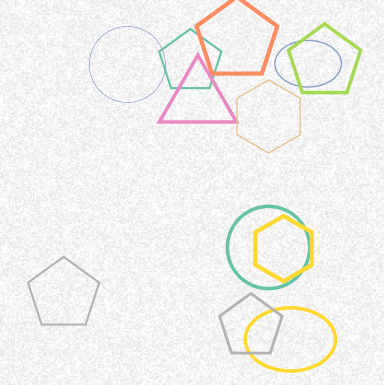[{"shape": "pentagon", "thickness": 1.5, "radius": 0.42, "center": [0.494, 0.84]}, {"shape": "circle", "thickness": 2.5, "radius": 0.53, "center": [0.697, 0.357]}, {"shape": "pentagon", "thickness": 3, "radius": 0.55, "center": [0.615, 0.898]}, {"shape": "oval", "thickness": 1, "radius": 0.43, "center": [0.8, 0.835]}, {"shape": "circle", "thickness": 0.5, "radius": 0.49, "center": [0.331, 0.833]}, {"shape": "triangle", "thickness": 2.5, "radius": 0.58, "center": [0.514, 0.741]}, {"shape": "pentagon", "thickness": 2.5, "radius": 0.49, "center": [0.843, 0.839]}, {"shape": "hexagon", "thickness": 3, "radius": 0.42, "center": [0.737, 0.354]}, {"shape": "oval", "thickness": 2.5, "radius": 0.59, "center": [0.754, 0.118]}, {"shape": "hexagon", "thickness": 1, "radius": 0.47, "center": [0.698, 0.697]}, {"shape": "pentagon", "thickness": 2, "radius": 0.43, "center": [0.652, 0.152]}, {"shape": "pentagon", "thickness": 1.5, "radius": 0.49, "center": [0.165, 0.236]}]